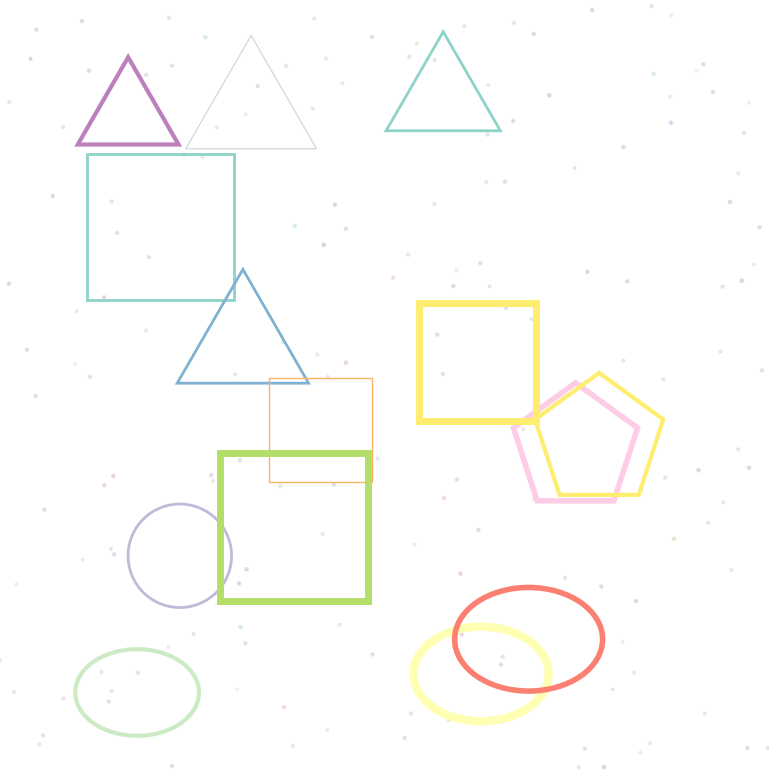[{"shape": "square", "thickness": 1, "radius": 0.47, "center": [0.208, 0.705]}, {"shape": "triangle", "thickness": 1, "radius": 0.43, "center": [0.576, 0.873]}, {"shape": "oval", "thickness": 3, "radius": 0.44, "center": [0.625, 0.125]}, {"shape": "circle", "thickness": 1, "radius": 0.34, "center": [0.234, 0.278]}, {"shape": "oval", "thickness": 2, "radius": 0.48, "center": [0.687, 0.17]}, {"shape": "triangle", "thickness": 1, "radius": 0.49, "center": [0.315, 0.552]}, {"shape": "square", "thickness": 0.5, "radius": 0.34, "center": [0.416, 0.441]}, {"shape": "square", "thickness": 2.5, "radius": 0.48, "center": [0.382, 0.315]}, {"shape": "pentagon", "thickness": 2, "radius": 0.42, "center": [0.747, 0.418]}, {"shape": "triangle", "thickness": 0.5, "radius": 0.49, "center": [0.326, 0.856]}, {"shape": "triangle", "thickness": 1.5, "radius": 0.38, "center": [0.166, 0.85]}, {"shape": "oval", "thickness": 1.5, "radius": 0.4, "center": [0.178, 0.101]}, {"shape": "square", "thickness": 2.5, "radius": 0.38, "center": [0.621, 0.53]}, {"shape": "pentagon", "thickness": 1.5, "radius": 0.44, "center": [0.778, 0.428]}]